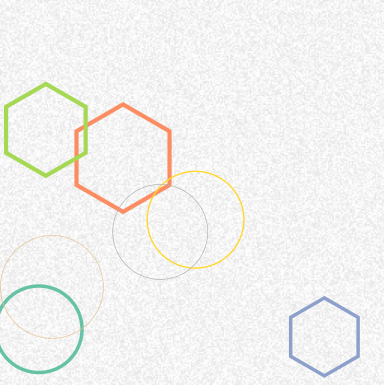[{"shape": "circle", "thickness": 2.5, "radius": 0.56, "center": [0.101, 0.145]}, {"shape": "hexagon", "thickness": 3, "radius": 0.7, "center": [0.32, 0.589]}, {"shape": "hexagon", "thickness": 2.5, "radius": 0.51, "center": [0.843, 0.125]}, {"shape": "hexagon", "thickness": 3, "radius": 0.6, "center": [0.119, 0.663]}, {"shape": "circle", "thickness": 1, "radius": 0.63, "center": [0.508, 0.429]}, {"shape": "circle", "thickness": 0.5, "radius": 0.67, "center": [0.135, 0.255]}, {"shape": "circle", "thickness": 0.5, "radius": 0.62, "center": [0.416, 0.398]}]